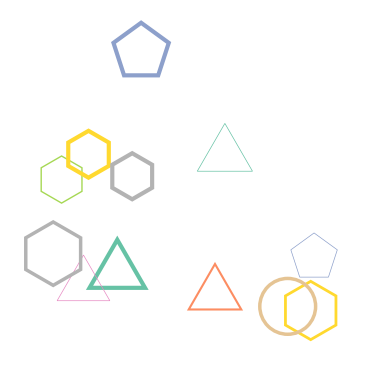[{"shape": "triangle", "thickness": 3, "radius": 0.42, "center": [0.305, 0.294]}, {"shape": "triangle", "thickness": 0.5, "radius": 0.41, "center": [0.584, 0.597]}, {"shape": "triangle", "thickness": 1.5, "radius": 0.39, "center": [0.558, 0.236]}, {"shape": "pentagon", "thickness": 0.5, "radius": 0.32, "center": [0.816, 0.331]}, {"shape": "pentagon", "thickness": 3, "radius": 0.38, "center": [0.367, 0.865]}, {"shape": "triangle", "thickness": 0.5, "radius": 0.4, "center": [0.217, 0.258]}, {"shape": "hexagon", "thickness": 1, "radius": 0.31, "center": [0.16, 0.534]}, {"shape": "hexagon", "thickness": 2, "radius": 0.38, "center": [0.807, 0.194]}, {"shape": "hexagon", "thickness": 3, "radius": 0.3, "center": [0.23, 0.599]}, {"shape": "circle", "thickness": 2.5, "radius": 0.36, "center": [0.747, 0.204]}, {"shape": "hexagon", "thickness": 2.5, "radius": 0.41, "center": [0.138, 0.341]}, {"shape": "hexagon", "thickness": 3, "radius": 0.3, "center": [0.343, 0.542]}]